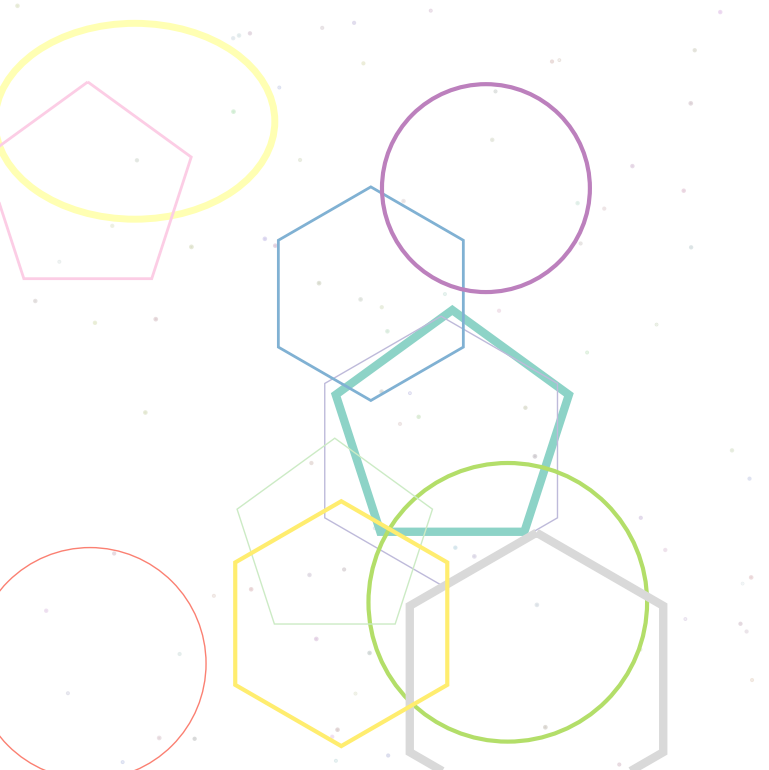[{"shape": "pentagon", "thickness": 3, "radius": 0.8, "center": [0.587, 0.438]}, {"shape": "oval", "thickness": 2.5, "radius": 0.91, "center": [0.175, 0.843]}, {"shape": "hexagon", "thickness": 0.5, "radius": 0.87, "center": [0.573, 0.415]}, {"shape": "circle", "thickness": 0.5, "radius": 0.75, "center": [0.117, 0.138]}, {"shape": "hexagon", "thickness": 1, "radius": 0.69, "center": [0.482, 0.619]}, {"shape": "circle", "thickness": 1.5, "radius": 0.9, "center": [0.659, 0.218]}, {"shape": "pentagon", "thickness": 1, "radius": 0.71, "center": [0.114, 0.752]}, {"shape": "hexagon", "thickness": 3, "radius": 0.95, "center": [0.697, 0.118]}, {"shape": "circle", "thickness": 1.5, "radius": 0.68, "center": [0.631, 0.756]}, {"shape": "pentagon", "thickness": 0.5, "radius": 0.67, "center": [0.435, 0.298]}, {"shape": "hexagon", "thickness": 1.5, "radius": 0.79, "center": [0.443, 0.19]}]